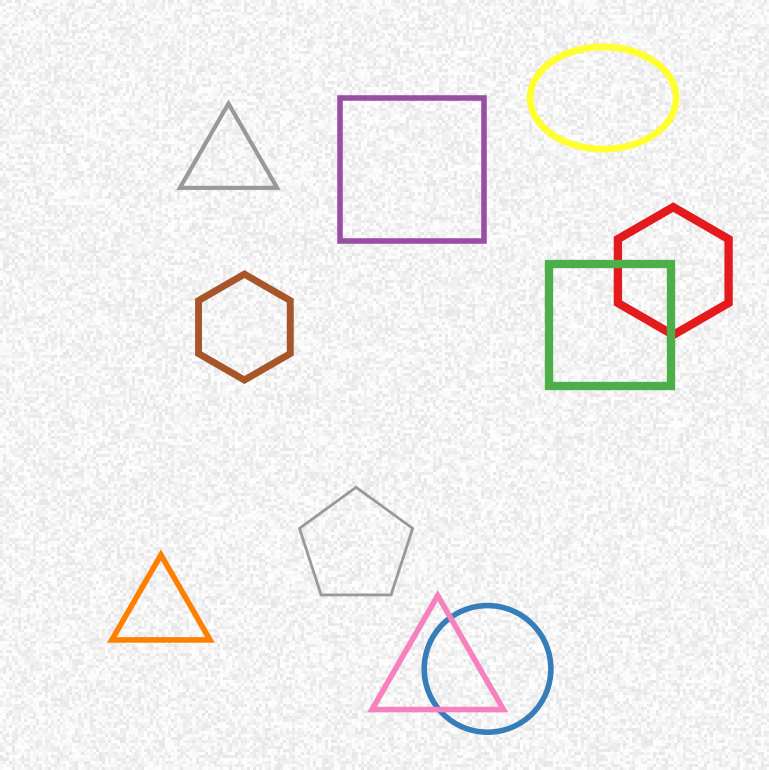[{"shape": "hexagon", "thickness": 3, "radius": 0.42, "center": [0.874, 0.648]}, {"shape": "circle", "thickness": 2, "radius": 0.41, "center": [0.633, 0.131]}, {"shape": "square", "thickness": 3, "radius": 0.4, "center": [0.792, 0.578]}, {"shape": "square", "thickness": 2, "radius": 0.47, "center": [0.535, 0.78]}, {"shape": "triangle", "thickness": 2, "radius": 0.37, "center": [0.209, 0.206]}, {"shape": "oval", "thickness": 2.5, "radius": 0.47, "center": [0.783, 0.873]}, {"shape": "hexagon", "thickness": 2.5, "radius": 0.34, "center": [0.317, 0.575]}, {"shape": "triangle", "thickness": 2, "radius": 0.49, "center": [0.568, 0.128]}, {"shape": "pentagon", "thickness": 1, "radius": 0.39, "center": [0.462, 0.29]}, {"shape": "triangle", "thickness": 1.5, "radius": 0.36, "center": [0.297, 0.792]}]